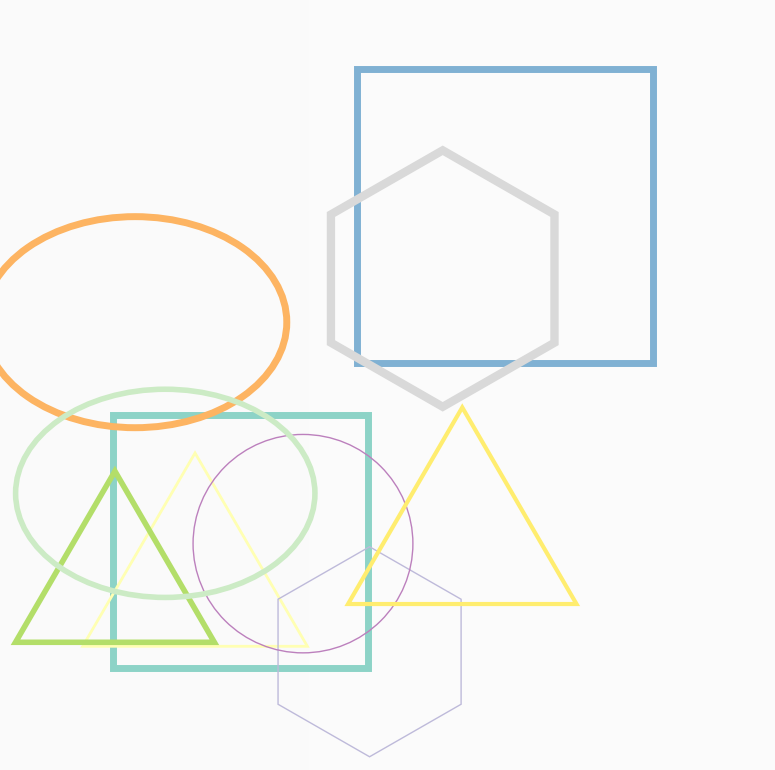[{"shape": "square", "thickness": 2.5, "radius": 0.82, "center": [0.31, 0.297]}, {"shape": "triangle", "thickness": 1, "radius": 0.84, "center": [0.252, 0.244]}, {"shape": "hexagon", "thickness": 0.5, "radius": 0.68, "center": [0.477, 0.154]}, {"shape": "square", "thickness": 2.5, "radius": 0.96, "center": [0.652, 0.719]}, {"shape": "oval", "thickness": 2.5, "radius": 0.98, "center": [0.174, 0.582]}, {"shape": "triangle", "thickness": 2, "radius": 0.74, "center": [0.148, 0.24]}, {"shape": "hexagon", "thickness": 3, "radius": 0.83, "center": [0.571, 0.638]}, {"shape": "circle", "thickness": 0.5, "radius": 0.71, "center": [0.391, 0.294]}, {"shape": "oval", "thickness": 2, "radius": 0.97, "center": [0.213, 0.359]}, {"shape": "triangle", "thickness": 1.5, "radius": 0.85, "center": [0.596, 0.301]}]